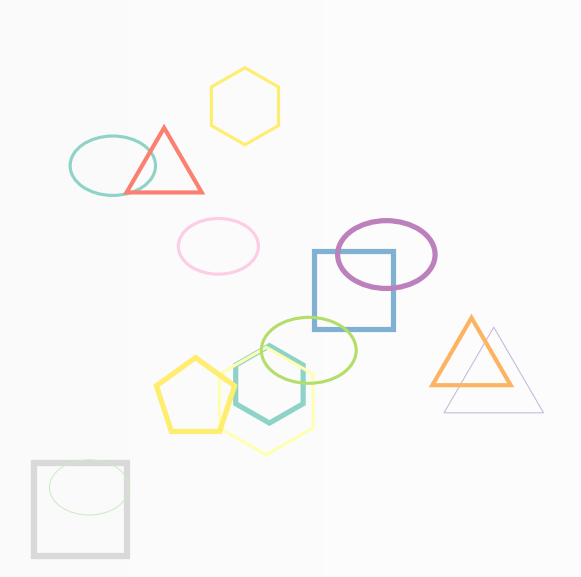[{"shape": "hexagon", "thickness": 2.5, "radius": 0.33, "center": [0.464, 0.334]}, {"shape": "oval", "thickness": 1.5, "radius": 0.37, "center": [0.194, 0.712]}, {"shape": "hexagon", "thickness": 1.5, "radius": 0.47, "center": [0.458, 0.305]}, {"shape": "triangle", "thickness": 0.5, "radius": 0.49, "center": [0.849, 0.334]}, {"shape": "triangle", "thickness": 2, "radius": 0.37, "center": [0.282, 0.703]}, {"shape": "square", "thickness": 2.5, "radius": 0.34, "center": [0.609, 0.497]}, {"shape": "triangle", "thickness": 2, "radius": 0.39, "center": [0.811, 0.371]}, {"shape": "oval", "thickness": 1.5, "radius": 0.41, "center": [0.531, 0.393]}, {"shape": "oval", "thickness": 1.5, "radius": 0.34, "center": [0.376, 0.573]}, {"shape": "square", "thickness": 3, "radius": 0.4, "center": [0.138, 0.117]}, {"shape": "oval", "thickness": 2.5, "radius": 0.42, "center": [0.665, 0.558]}, {"shape": "oval", "thickness": 0.5, "radius": 0.34, "center": [0.153, 0.155]}, {"shape": "hexagon", "thickness": 1.5, "radius": 0.33, "center": [0.421, 0.815]}, {"shape": "pentagon", "thickness": 2.5, "radius": 0.35, "center": [0.336, 0.309]}]